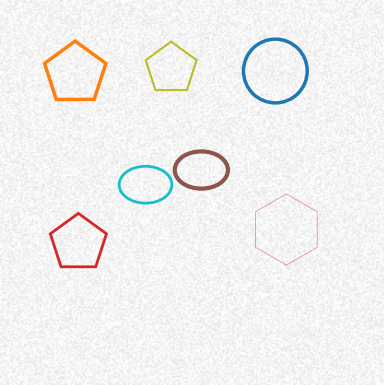[{"shape": "circle", "thickness": 2.5, "radius": 0.41, "center": [0.715, 0.816]}, {"shape": "pentagon", "thickness": 2.5, "radius": 0.42, "center": [0.195, 0.809]}, {"shape": "pentagon", "thickness": 2, "radius": 0.38, "center": [0.204, 0.369]}, {"shape": "oval", "thickness": 3, "radius": 0.35, "center": [0.523, 0.558]}, {"shape": "hexagon", "thickness": 0.5, "radius": 0.46, "center": [0.744, 0.404]}, {"shape": "pentagon", "thickness": 1.5, "radius": 0.35, "center": [0.445, 0.822]}, {"shape": "oval", "thickness": 2, "radius": 0.34, "center": [0.378, 0.52]}]